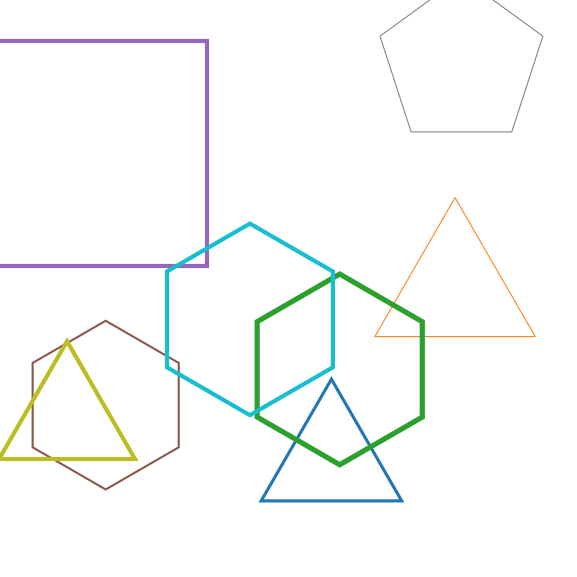[{"shape": "triangle", "thickness": 1.5, "radius": 0.7, "center": [0.574, 0.202]}, {"shape": "triangle", "thickness": 0.5, "radius": 0.8, "center": [0.788, 0.496]}, {"shape": "hexagon", "thickness": 2.5, "radius": 0.83, "center": [0.588, 0.359]}, {"shape": "square", "thickness": 2, "radius": 0.97, "center": [0.164, 0.733]}, {"shape": "hexagon", "thickness": 1, "radius": 0.73, "center": [0.183, 0.298]}, {"shape": "pentagon", "thickness": 0.5, "radius": 0.74, "center": [0.799, 0.891]}, {"shape": "triangle", "thickness": 2, "radius": 0.68, "center": [0.116, 0.272]}, {"shape": "hexagon", "thickness": 2, "radius": 0.83, "center": [0.433, 0.446]}]